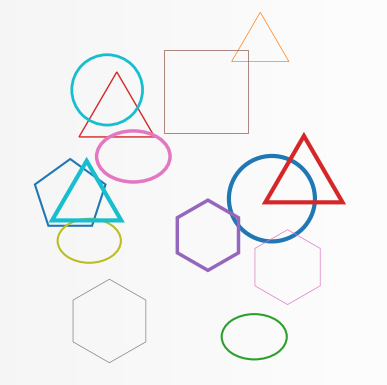[{"shape": "pentagon", "thickness": 1.5, "radius": 0.48, "center": [0.181, 0.491]}, {"shape": "circle", "thickness": 3, "radius": 0.55, "center": [0.702, 0.484]}, {"shape": "triangle", "thickness": 0.5, "radius": 0.43, "center": [0.672, 0.883]}, {"shape": "oval", "thickness": 1.5, "radius": 0.42, "center": [0.656, 0.125]}, {"shape": "triangle", "thickness": 1, "radius": 0.56, "center": [0.301, 0.701]}, {"shape": "triangle", "thickness": 3, "radius": 0.58, "center": [0.784, 0.532]}, {"shape": "hexagon", "thickness": 2.5, "radius": 0.46, "center": [0.537, 0.389]}, {"shape": "square", "thickness": 0.5, "radius": 0.54, "center": [0.532, 0.762]}, {"shape": "hexagon", "thickness": 0.5, "radius": 0.49, "center": [0.742, 0.306]}, {"shape": "oval", "thickness": 2.5, "radius": 0.47, "center": [0.344, 0.594]}, {"shape": "hexagon", "thickness": 0.5, "radius": 0.54, "center": [0.282, 0.166]}, {"shape": "oval", "thickness": 1.5, "radius": 0.41, "center": [0.23, 0.375]}, {"shape": "circle", "thickness": 2, "radius": 0.46, "center": [0.277, 0.767]}, {"shape": "triangle", "thickness": 3, "radius": 0.52, "center": [0.224, 0.479]}]